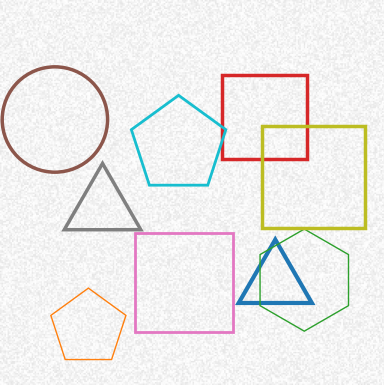[{"shape": "triangle", "thickness": 3, "radius": 0.55, "center": [0.715, 0.268]}, {"shape": "pentagon", "thickness": 1, "radius": 0.51, "center": [0.23, 0.149]}, {"shape": "hexagon", "thickness": 1, "radius": 0.66, "center": [0.79, 0.272]}, {"shape": "square", "thickness": 2.5, "radius": 0.55, "center": [0.688, 0.696]}, {"shape": "circle", "thickness": 2.5, "radius": 0.68, "center": [0.143, 0.69]}, {"shape": "square", "thickness": 2, "radius": 0.64, "center": [0.478, 0.266]}, {"shape": "triangle", "thickness": 2.5, "radius": 0.57, "center": [0.266, 0.461]}, {"shape": "square", "thickness": 2.5, "radius": 0.67, "center": [0.814, 0.54]}, {"shape": "pentagon", "thickness": 2, "radius": 0.64, "center": [0.464, 0.623]}]